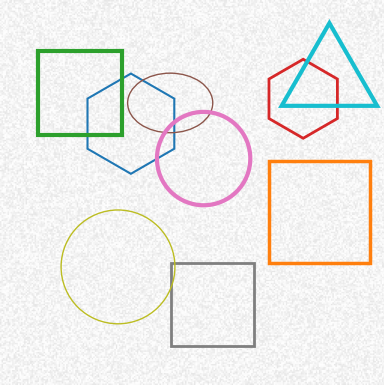[{"shape": "hexagon", "thickness": 1.5, "radius": 0.65, "center": [0.34, 0.679]}, {"shape": "square", "thickness": 2.5, "radius": 0.66, "center": [0.83, 0.45]}, {"shape": "square", "thickness": 3, "radius": 0.55, "center": [0.209, 0.759]}, {"shape": "hexagon", "thickness": 2, "radius": 0.51, "center": [0.787, 0.743]}, {"shape": "oval", "thickness": 1, "radius": 0.55, "center": [0.442, 0.733]}, {"shape": "circle", "thickness": 3, "radius": 0.61, "center": [0.529, 0.588]}, {"shape": "square", "thickness": 2, "radius": 0.54, "center": [0.553, 0.21]}, {"shape": "circle", "thickness": 1, "radius": 0.74, "center": [0.307, 0.307]}, {"shape": "triangle", "thickness": 3, "radius": 0.72, "center": [0.856, 0.797]}]